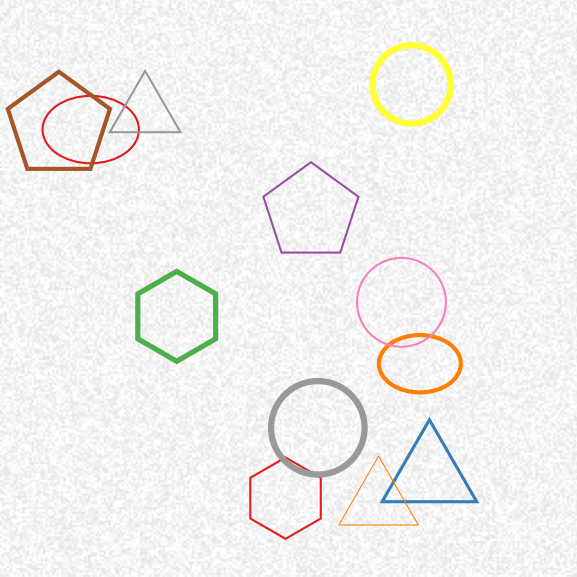[{"shape": "hexagon", "thickness": 1, "radius": 0.35, "center": [0.494, 0.137]}, {"shape": "oval", "thickness": 1, "radius": 0.42, "center": [0.157, 0.775]}, {"shape": "triangle", "thickness": 1.5, "radius": 0.47, "center": [0.744, 0.178]}, {"shape": "hexagon", "thickness": 2.5, "radius": 0.39, "center": [0.306, 0.451]}, {"shape": "pentagon", "thickness": 1, "radius": 0.43, "center": [0.538, 0.632]}, {"shape": "oval", "thickness": 2, "radius": 0.35, "center": [0.727, 0.369]}, {"shape": "triangle", "thickness": 0.5, "radius": 0.4, "center": [0.656, 0.13]}, {"shape": "circle", "thickness": 3, "radius": 0.34, "center": [0.713, 0.853]}, {"shape": "pentagon", "thickness": 2, "radius": 0.46, "center": [0.102, 0.782]}, {"shape": "circle", "thickness": 1, "radius": 0.38, "center": [0.695, 0.476]}, {"shape": "circle", "thickness": 3, "radius": 0.4, "center": [0.55, 0.258]}, {"shape": "triangle", "thickness": 1, "radius": 0.35, "center": [0.251, 0.806]}]